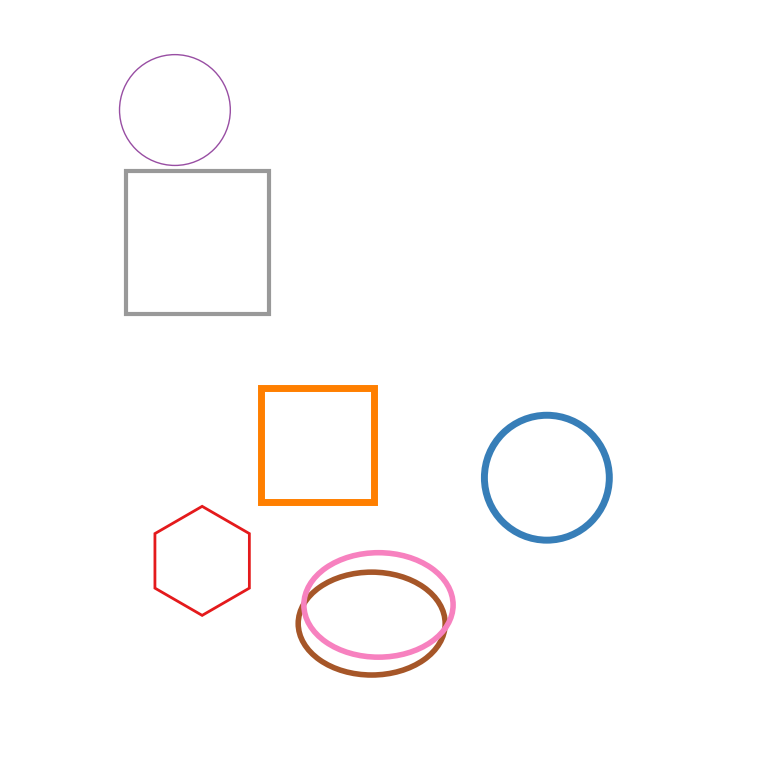[{"shape": "hexagon", "thickness": 1, "radius": 0.35, "center": [0.263, 0.272]}, {"shape": "circle", "thickness": 2.5, "radius": 0.41, "center": [0.71, 0.38]}, {"shape": "circle", "thickness": 0.5, "radius": 0.36, "center": [0.227, 0.857]}, {"shape": "square", "thickness": 2.5, "radius": 0.37, "center": [0.412, 0.422]}, {"shape": "oval", "thickness": 2, "radius": 0.48, "center": [0.483, 0.19]}, {"shape": "oval", "thickness": 2, "radius": 0.48, "center": [0.492, 0.214]}, {"shape": "square", "thickness": 1.5, "radius": 0.47, "center": [0.256, 0.685]}]